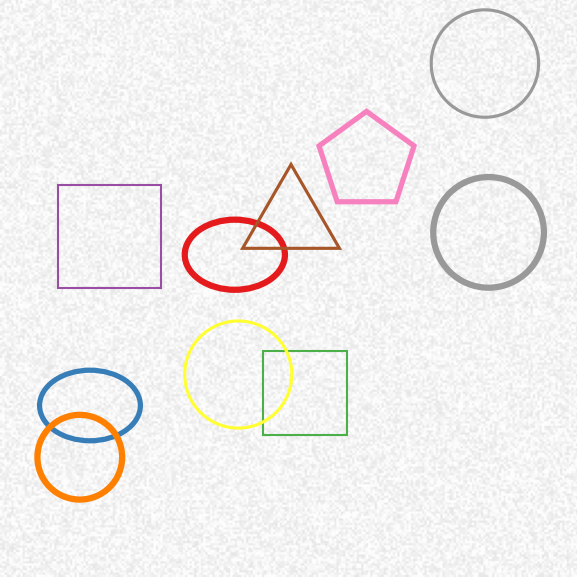[{"shape": "oval", "thickness": 3, "radius": 0.43, "center": [0.407, 0.558]}, {"shape": "oval", "thickness": 2.5, "radius": 0.44, "center": [0.156, 0.297]}, {"shape": "square", "thickness": 1, "radius": 0.36, "center": [0.528, 0.319]}, {"shape": "square", "thickness": 1, "radius": 0.45, "center": [0.19, 0.59]}, {"shape": "circle", "thickness": 3, "radius": 0.37, "center": [0.138, 0.207]}, {"shape": "circle", "thickness": 1.5, "radius": 0.46, "center": [0.413, 0.351]}, {"shape": "triangle", "thickness": 1.5, "radius": 0.48, "center": [0.504, 0.618]}, {"shape": "pentagon", "thickness": 2.5, "radius": 0.43, "center": [0.635, 0.72]}, {"shape": "circle", "thickness": 3, "radius": 0.48, "center": [0.846, 0.597]}, {"shape": "circle", "thickness": 1.5, "radius": 0.46, "center": [0.84, 0.889]}]